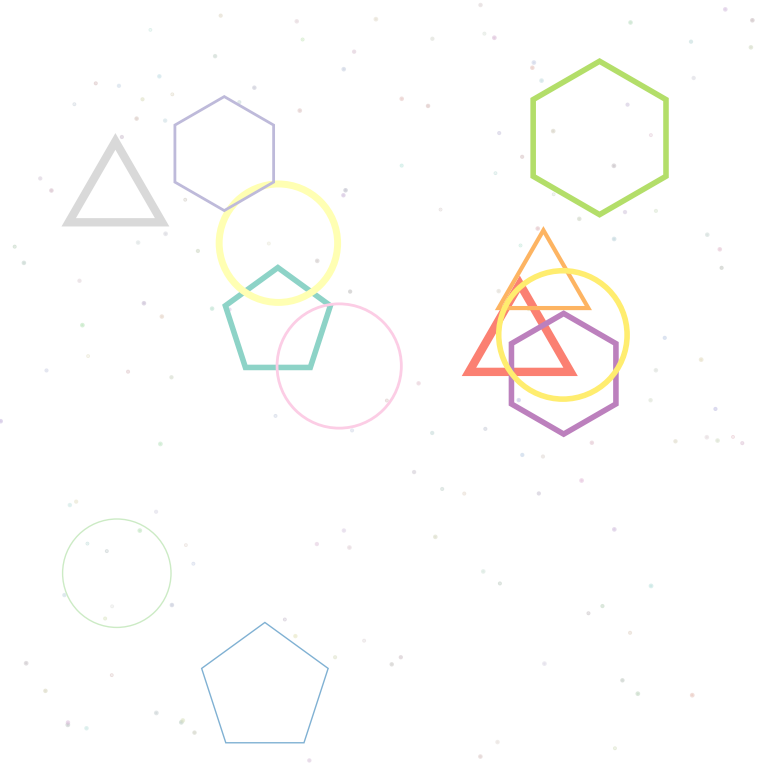[{"shape": "pentagon", "thickness": 2, "radius": 0.36, "center": [0.361, 0.581]}, {"shape": "circle", "thickness": 2.5, "radius": 0.38, "center": [0.362, 0.684]}, {"shape": "hexagon", "thickness": 1, "radius": 0.37, "center": [0.291, 0.801]}, {"shape": "triangle", "thickness": 3, "radius": 0.38, "center": [0.675, 0.555]}, {"shape": "pentagon", "thickness": 0.5, "radius": 0.43, "center": [0.344, 0.105]}, {"shape": "triangle", "thickness": 1.5, "radius": 0.34, "center": [0.706, 0.634]}, {"shape": "hexagon", "thickness": 2, "radius": 0.5, "center": [0.779, 0.821]}, {"shape": "circle", "thickness": 1, "radius": 0.4, "center": [0.441, 0.525]}, {"shape": "triangle", "thickness": 3, "radius": 0.35, "center": [0.15, 0.746]}, {"shape": "hexagon", "thickness": 2, "radius": 0.39, "center": [0.732, 0.515]}, {"shape": "circle", "thickness": 0.5, "radius": 0.35, "center": [0.152, 0.256]}, {"shape": "circle", "thickness": 2, "radius": 0.42, "center": [0.731, 0.565]}]